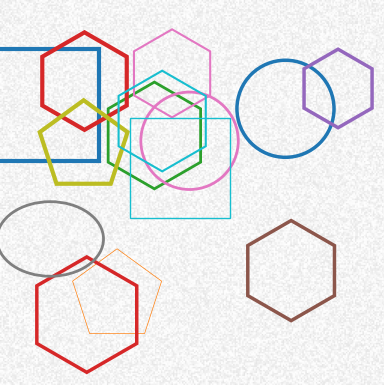[{"shape": "circle", "thickness": 2.5, "radius": 0.63, "center": [0.742, 0.717]}, {"shape": "square", "thickness": 3, "radius": 0.73, "center": [0.111, 0.727]}, {"shape": "pentagon", "thickness": 0.5, "radius": 0.61, "center": [0.304, 0.232]}, {"shape": "hexagon", "thickness": 2, "radius": 0.69, "center": [0.401, 0.648]}, {"shape": "hexagon", "thickness": 2.5, "radius": 0.75, "center": [0.225, 0.183]}, {"shape": "hexagon", "thickness": 3, "radius": 0.63, "center": [0.22, 0.789]}, {"shape": "hexagon", "thickness": 2.5, "radius": 0.51, "center": [0.878, 0.77]}, {"shape": "hexagon", "thickness": 2.5, "radius": 0.65, "center": [0.756, 0.297]}, {"shape": "hexagon", "thickness": 1.5, "radius": 0.57, "center": [0.447, 0.809]}, {"shape": "circle", "thickness": 2, "radius": 0.63, "center": [0.492, 0.634]}, {"shape": "oval", "thickness": 2, "radius": 0.69, "center": [0.13, 0.379]}, {"shape": "pentagon", "thickness": 3, "radius": 0.6, "center": [0.217, 0.62]}, {"shape": "square", "thickness": 1, "radius": 0.65, "center": [0.468, 0.563]}, {"shape": "hexagon", "thickness": 1.5, "radius": 0.65, "center": [0.421, 0.686]}]